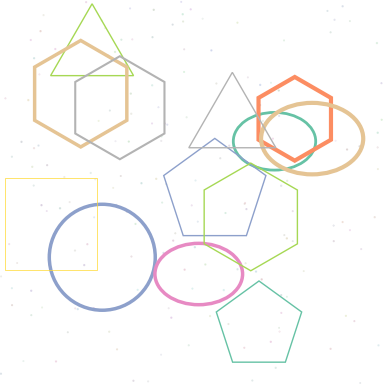[{"shape": "pentagon", "thickness": 1, "radius": 0.58, "center": [0.673, 0.154]}, {"shape": "oval", "thickness": 2, "radius": 0.54, "center": [0.713, 0.633]}, {"shape": "hexagon", "thickness": 3, "radius": 0.54, "center": [0.766, 0.691]}, {"shape": "circle", "thickness": 2.5, "radius": 0.69, "center": [0.266, 0.332]}, {"shape": "pentagon", "thickness": 1, "radius": 0.7, "center": [0.558, 0.501]}, {"shape": "oval", "thickness": 2.5, "radius": 0.57, "center": [0.516, 0.288]}, {"shape": "triangle", "thickness": 1, "radius": 0.62, "center": [0.239, 0.866]}, {"shape": "hexagon", "thickness": 1, "radius": 0.7, "center": [0.651, 0.437]}, {"shape": "square", "thickness": 0.5, "radius": 0.6, "center": [0.133, 0.419]}, {"shape": "oval", "thickness": 3, "radius": 0.66, "center": [0.811, 0.64]}, {"shape": "hexagon", "thickness": 2.5, "radius": 0.69, "center": [0.21, 0.757]}, {"shape": "triangle", "thickness": 1, "radius": 0.65, "center": [0.603, 0.682]}, {"shape": "hexagon", "thickness": 1.5, "radius": 0.67, "center": [0.311, 0.72]}]